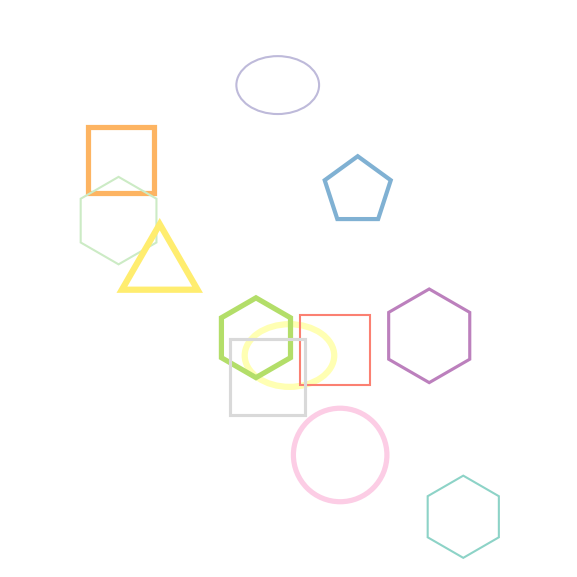[{"shape": "hexagon", "thickness": 1, "radius": 0.36, "center": [0.802, 0.104]}, {"shape": "oval", "thickness": 3, "radius": 0.39, "center": [0.501, 0.383]}, {"shape": "oval", "thickness": 1, "radius": 0.36, "center": [0.481, 0.852]}, {"shape": "square", "thickness": 1, "radius": 0.31, "center": [0.58, 0.393]}, {"shape": "pentagon", "thickness": 2, "radius": 0.3, "center": [0.619, 0.668]}, {"shape": "square", "thickness": 2.5, "radius": 0.29, "center": [0.21, 0.722]}, {"shape": "hexagon", "thickness": 2.5, "radius": 0.35, "center": [0.443, 0.414]}, {"shape": "circle", "thickness": 2.5, "radius": 0.4, "center": [0.589, 0.211]}, {"shape": "square", "thickness": 1.5, "radius": 0.33, "center": [0.463, 0.347]}, {"shape": "hexagon", "thickness": 1.5, "radius": 0.41, "center": [0.743, 0.418]}, {"shape": "hexagon", "thickness": 1, "radius": 0.38, "center": [0.205, 0.617]}, {"shape": "triangle", "thickness": 3, "radius": 0.38, "center": [0.277, 0.535]}]